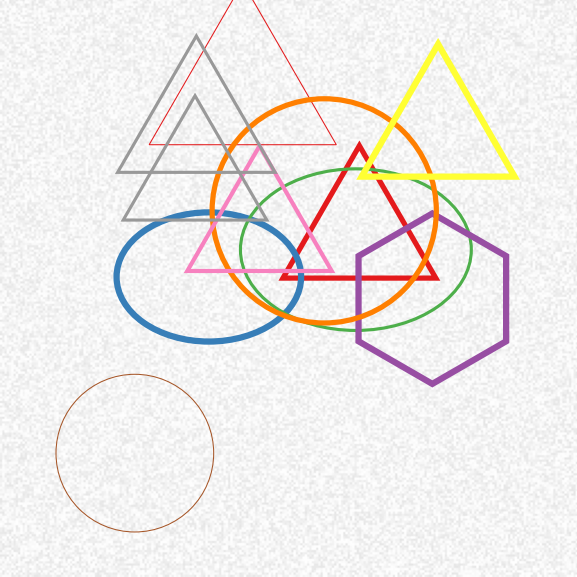[{"shape": "triangle", "thickness": 2.5, "radius": 0.76, "center": [0.622, 0.594]}, {"shape": "triangle", "thickness": 0.5, "radius": 0.94, "center": [0.42, 0.842]}, {"shape": "oval", "thickness": 3, "radius": 0.8, "center": [0.362, 0.52]}, {"shape": "oval", "thickness": 1.5, "radius": 1.0, "center": [0.616, 0.567]}, {"shape": "hexagon", "thickness": 3, "radius": 0.74, "center": [0.749, 0.482]}, {"shape": "circle", "thickness": 2.5, "radius": 0.97, "center": [0.561, 0.634]}, {"shape": "triangle", "thickness": 3, "radius": 0.76, "center": [0.759, 0.77]}, {"shape": "circle", "thickness": 0.5, "radius": 0.68, "center": [0.233, 0.214]}, {"shape": "triangle", "thickness": 2, "radius": 0.72, "center": [0.449, 0.602]}, {"shape": "triangle", "thickness": 1.5, "radius": 0.72, "center": [0.338, 0.69]}, {"shape": "triangle", "thickness": 1.5, "radius": 0.79, "center": [0.34, 0.779]}]